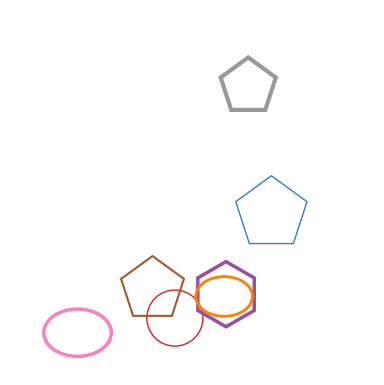[{"shape": "circle", "thickness": 1, "radius": 0.36, "center": [0.454, 0.174]}, {"shape": "pentagon", "thickness": 1, "radius": 0.49, "center": [0.705, 0.446]}, {"shape": "hexagon", "thickness": 2.5, "radius": 0.42, "center": [0.587, 0.236]}, {"shape": "oval", "thickness": 2, "radius": 0.37, "center": [0.582, 0.23]}, {"shape": "pentagon", "thickness": 1.5, "radius": 0.43, "center": [0.396, 0.249]}, {"shape": "oval", "thickness": 2.5, "radius": 0.44, "center": [0.201, 0.136]}, {"shape": "pentagon", "thickness": 3, "radius": 0.38, "center": [0.645, 0.775]}]